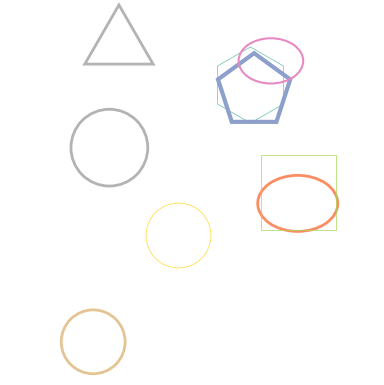[{"shape": "hexagon", "thickness": 0.5, "radius": 0.49, "center": [0.651, 0.779]}, {"shape": "oval", "thickness": 2, "radius": 0.52, "center": [0.773, 0.472]}, {"shape": "pentagon", "thickness": 3, "radius": 0.49, "center": [0.66, 0.763]}, {"shape": "oval", "thickness": 1.5, "radius": 0.42, "center": [0.704, 0.842]}, {"shape": "square", "thickness": 0.5, "radius": 0.49, "center": [0.776, 0.501]}, {"shape": "circle", "thickness": 0.5, "radius": 0.42, "center": [0.464, 0.388]}, {"shape": "circle", "thickness": 2, "radius": 0.41, "center": [0.242, 0.112]}, {"shape": "circle", "thickness": 2, "radius": 0.5, "center": [0.284, 0.616]}, {"shape": "triangle", "thickness": 2, "radius": 0.51, "center": [0.309, 0.885]}]